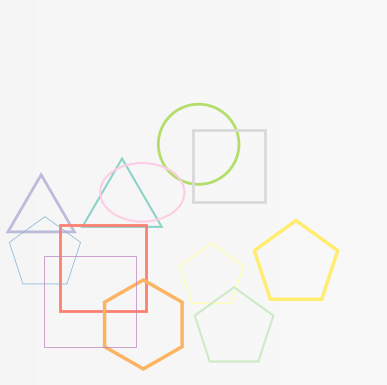[{"shape": "triangle", "thickness": 1.5, "radius": 0.59, "center": [0.315, 0.47]}, {"shape": "pentagon", "thickness": 1, "radius": 0.43, "center": [0.546, 0.282]}, {"shape": "triangle", "thickness": 2, "radius": 0.49, "center": [0.106, 0.447]}, {"shape": "square", "thickness": 2, "radius": 0.55, "center": [0.266, 0.304]}, {"shape": "pentagon", "thickness": 0.5, "radius": 0.48, "center": [0.116, 0.341]}, {"shape": "hexagon", "thickness": 2.5, "radius": 0.58, "center": [0.37, 0.157]}, {"shape": "circle", "thickness": 2, "radius": 0.52, "center": [0.513, 0.625]}, {"shape": "oval", "thickness": 1.5, "radius": 0.54, "center": [0.367, 0.5]}, {"shape": "square", "thickness": 2, "radius": 0.47, "center": [0.592, 0.57]}, {"shape": "square", "thickness": 0.5, "radius": 0.59, "center": [0.232, 0.217]}, {"shape": "pentagon", "thickness": 1.5, "radius": 0.53, "center": [0.604, 0.147]}, {"shape": "pentagon", "thickness": 2.5, "radius": 0.57, "center": [0.764, 0.314]}]